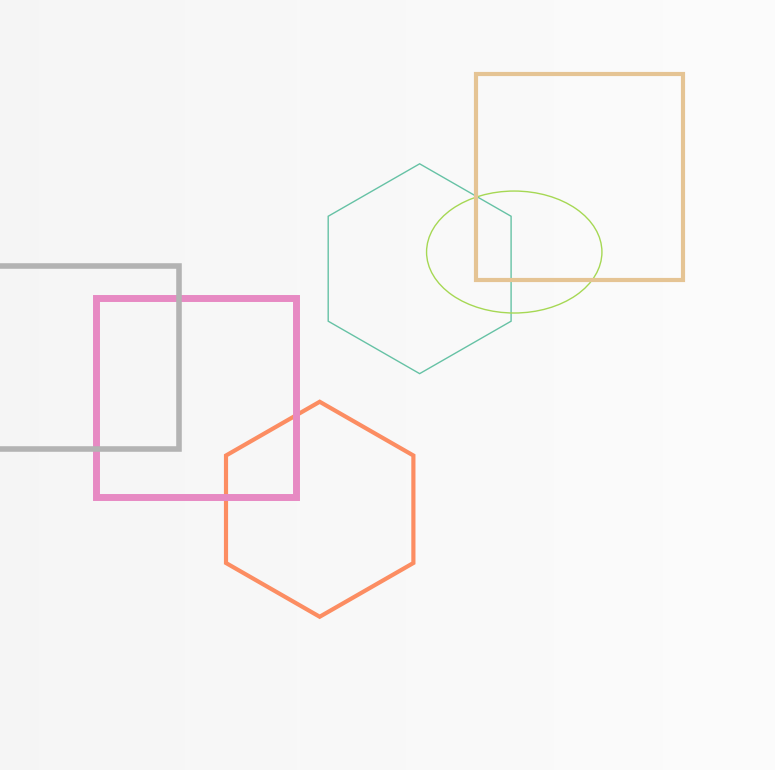[{"shape": "hexagon", "thickness": 0.5, "radius": 0.68, "center": [0.541, 0.651]}, {"shape": "hexagon", "thickness": 1.5, "radius": 0.7, "center": [0.413, 0.339]}, {"shape": "square", "thickness": 2.5, "radius": 0.65, "center": [0.253, 0.484]}, {"shape": "oval", "thickness": 0.5, "radius": 0.57, "center": [0.664, 0.673]}, {"shape": "square", "thickness": 1.5, "radius": 0.67, "center": [0.748, 0.77]}, {"shape": "square", "thickness": 2, "radius": 0.59, "center": [0.112, 0.536]}]